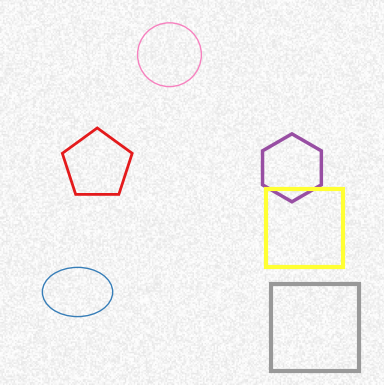[{"shape": "pentagon", "thickness": 2, "radius": 0.48, "center": [0.253, 0.572]}, {"shape": "oval", "thickness": 1, "radius": 0.46, "center": [0.201, 0.242]}, {"shape": "hexagon", "thickness": 2.5, "radius": 0.44, "center": [0.758, 0.564]}, {"shape": "square", "thickness": 3, "radius": 0.5, "center": [0.79, 0.407]}, {"shape": "circle", "thickness": 1, "radius": 0.41, "center": [0.44, 0.858]}, {"shape": "square", "thickness": 3, "radius": 0.57, "center": [0.818, 0.149]}]